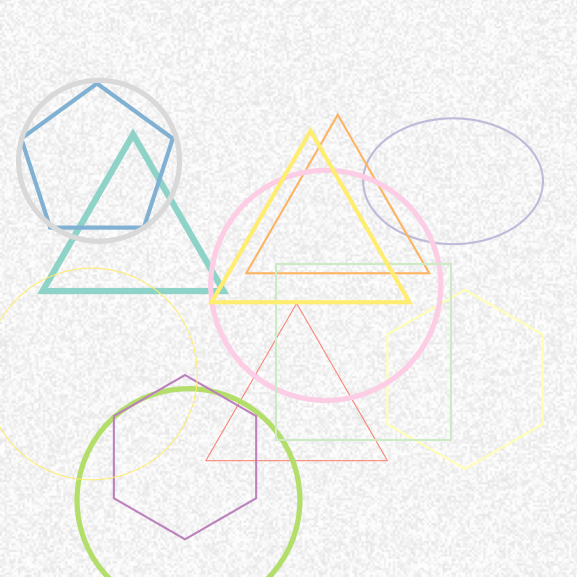[{"shape": "triangle", "thickness": 3, "radius": 0.9, "center": [0.23, 0.586]}, {"shape": "hexagon", "thickness": 1, "radius": 0.78, "center": [0.805, 0.342]}, {"shape": "oval", "thickness": 1, "radius": 0.78, "center": [0.785, 0.685]}, {"shape": "triangle", "thickness": 0.5, "radius": 0.91, "center": [0.514, 0.292]}, {"shape": "pentagon", "thickness": 2, "radius": 0.69, "center": [0.168, 0.717]}, {"shape": "triangle", "thickness": 1, "radius": 0.91, "center": [0.585, 0.617]}, {"shape": "circle", "thickness": 2.5, "radius": 0.96, "center": [0.326, 0.133]}, {"shape": "circle", "thickness": 2.5, "radius": 1.0, "center": [0.564, 0.505]}, {"shape": "circle", "thickness": 2.5, "radius": 0.7, "center": [0.172, 0.721]}, {"shape": "hexagon", "thickness": 1, "radius": 0.71, "center": [0.32, 0.208]}, {"shape": "square", "thickness": 1, "radius": 0.76, "center": [0.63, 0.39]}, {"shape": "circle", "thickness": 0.5, "radius": 0.92, "center": [0.158, 0.352]}, {"shape": "triangle", "thickness": 2, "radius": 0.99, "center": [0.538, 0.575]}]